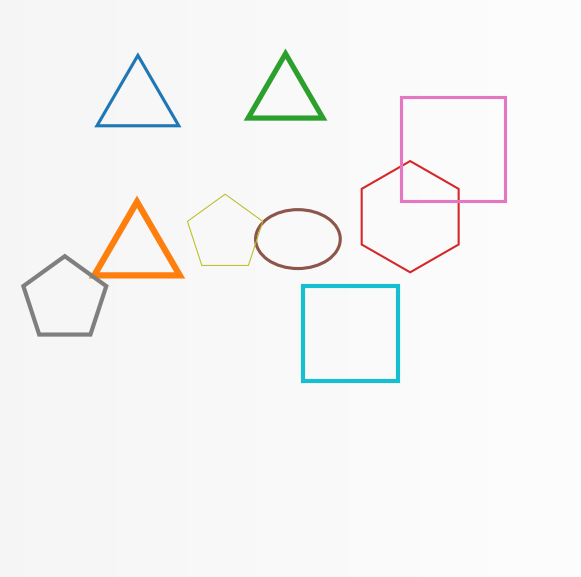[{"shape": "triangle", "thickness": 1.5, "radius": 0.41, "center": [0.237, 0.822]}, {"shape": "triangle", "thickness": 3, "radius": 0.42, "center": [0.236, 0.565]}, {"shape": "triangle", "thickness": 2.5, "radius": 0.37, "center": [0.491, 0.832]}, {"shape": "hexagon", "thickness": 1, "radius": 0.48, "center": [0.706, 0.624]}, {"shape": "oval", "thickness": 1.5, "radius": 0.36, "center": [0.513, 0.585]}, {"shape": "square", "thickness": 1.5, "radius": 0.45, "center": [0.779, 0.741]}, {"shape": "pentagon", "thickness": 2, "radius": 0.38, "center": [0.111, 0.481]}, {"shape": "pentagon", "thickness": 0.5, "radius": 0.34, "center": [0.387, 0.595]}, {"shape": "square", "thickness": 2, "radius": 0.41, "center": [0.602, 0.422]}]